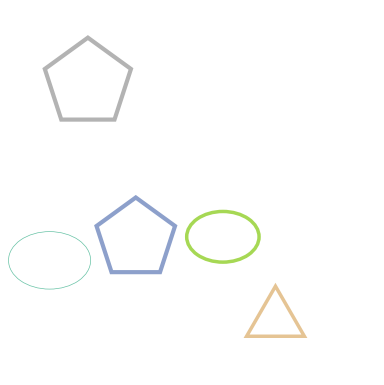[{"shape": "oval", "thickness": 0.5, "radius": 0.53, "center": [0.129, 0.324]}, {"shape": "pentagon", "thickness": 3, "radius": 0.54, "center": [0.353, 0.38]}, {"shape": "oval", "thickness": 2.5, "radius": 0.47, "center": [0.579, 0.385]}, {"shape": "triangle", "thickness": 2.5, "radius": 0.43, "center": [0.716, 0.17]}, {"shape": "pentagon", "thickness": 3, "radius": 0.59, "center": [0.228, 0.785]}]